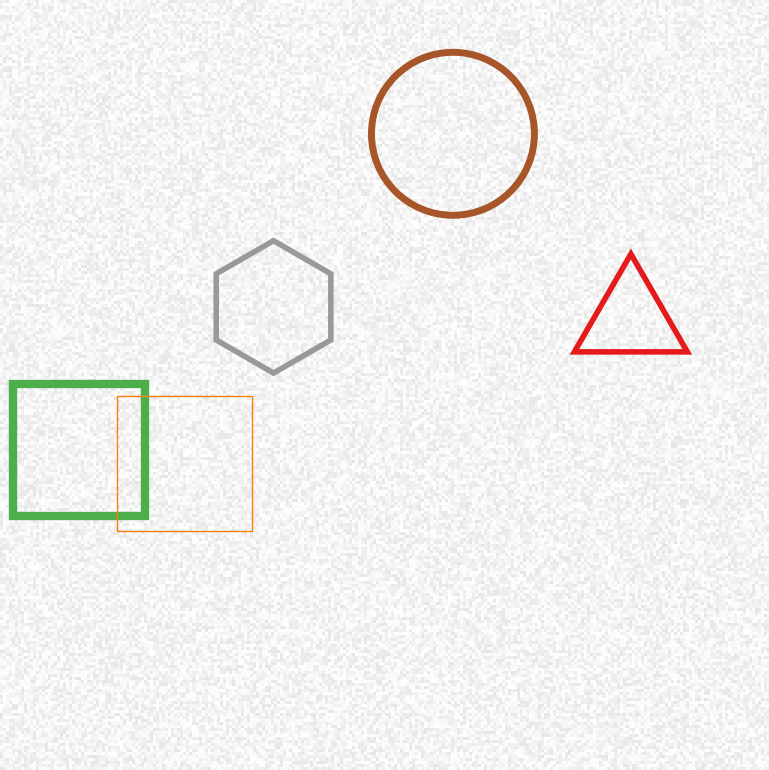[{"shape": "triangle", "thickness": 2, "radius": 0.42, "center": [0.819, 0.585]}, {"shape": "square", "thickness": 3, "radius": 0.43, "center": [0.103, 0.415]}, {"shape": "square", "thickness": 0.5, "radius": 0.44, "center": [0.239, 0.398]}, {"shape": "circle", "thickness": 2.5, "radius": 0.53, "center": [0.588, 0.826]}, {"shape": "hexagon", "thickness": 2, "radius": 0.43, "center": [0.355, 0.601]}]